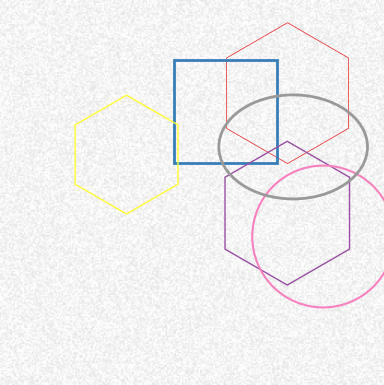[{"shape": "hexagon", "thickness": 0.5, "radius": 0.91, "center": [0.747, 0.758]}, {"shape": "square", "thickness": 2, "radius": 0.67, "center": [0.587, 0.71]}, {"shape": "hexagon", "thickness": 1, "radius": 0.93, "center": [0.746, 0.446]}, {"shape": "hexagon", "thickness": 1, "radius": 0.77, "center": [0.329, 0.599]}, {"shape": "circle", "thickness": 1.5, "radius": 0.92, "center": [0.839, 0.386]}, {"shape": "oval", "thickness": 2, "radius": 0.97, "center": [0.761, 0.618]}]